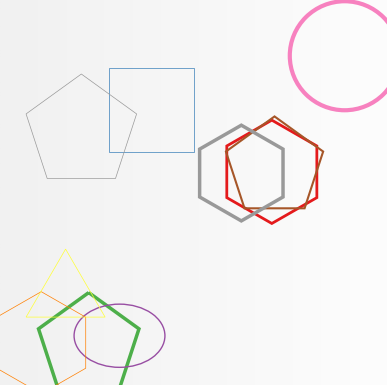[{"shape": "hexagon", "thickness": 2, "radius": 0.67, "center": [0.701, 0.554]}, {"shape": "square", "thickness": 0.5, "radius": 0.55, "center": [0.391, 0.715]}, {"shape": "pentagon", "thickness": 2.5, "radius": 0.68, "center": [0.229, 0.104]}, {"shape": "oval", "thickness": 1, "radius": 0.59, "center": [0.308, 0.128]}, {"shape": "hexagon", "thickness": 0.5, "radius": 0.66, "center": [0.106, 0.11]}, {"shape": "triangle", "thickness": 0.5, "radius": 0.59, "center": [0.169, 0.235]}, {"shape": "pentagon", "thickness": 1.5, "radius": 0.66, "center": [0.708, 0.566]}, {"shape": "circle", "thickness": 3, "radius": 0.71, "center": [0.889, 0.855]}, {"shape": "hexagon", "thickness": 2.5, "radius": 0.62, "center": [0.623, 0.551]}, {"shape": "pentagon", "thickness": 0.5, "radius": 0.75, "center": [0.21, 0.658]}]